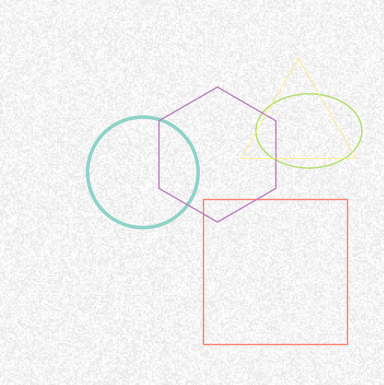[{"shape": "circle", "thickness": 2.5, "radius": 0.72, "center": [0.371, 0.552]}, {"shape": "square", "thickness": 1, "radius": 0.94, "center": [0.714, 0.295]}, {"shape": "oval", "thickness": 1, "radius": 0.69, "center": [0.802, 0.66]}, {"shape": "hexagon", "thickness": 1, "radius": 0.88, "center": [0.565, 0.598]}, {"shape": "triangle", "thickness": 0.5, "radius": 0.87, "center": [0.775, 0.675]}]